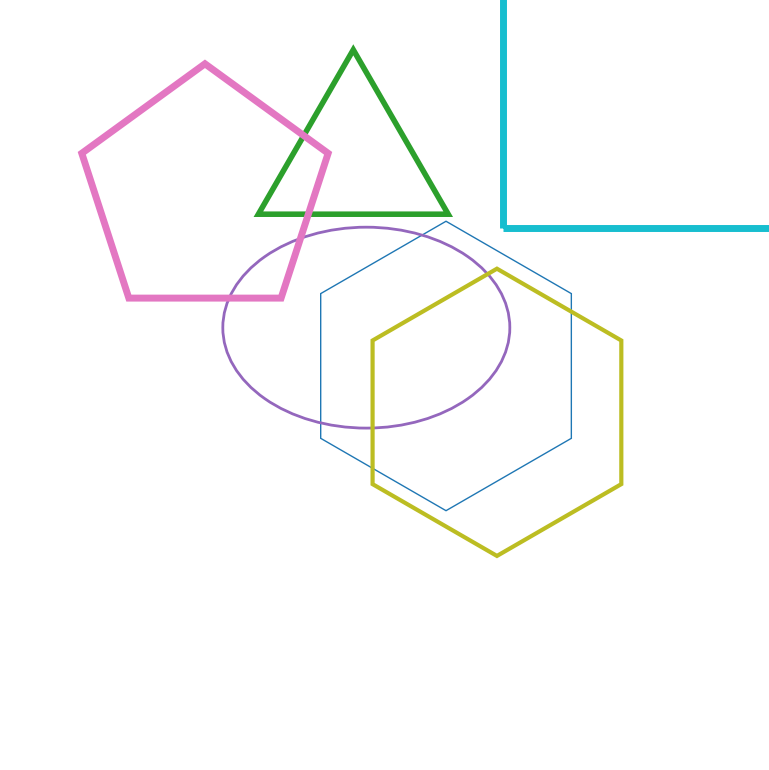[{"shape": "hexagon", "thickness": 0.5, "radius": 0.94, "center": [0.579, 0.525]}, {"shape": "triangle", "thickness": 2, "radius": 0.71, "center": [0.459, 0.793]}, {"shape": "oval", "thickness": 1, "radius": 0.93, "center": [0.476, 0.574]}, {"shape": "pentagon", "thickness": 2.5, "radius": 0.84, "center": [0.266, 0.749]}, {"shape": "hexagon", "thickness": 1.5, "radius": 0.93, "center": [0.645, 0.465]}, {"shape": "square", "thickness": 2.5, "radius": 0.88, "center": [0.829, 0.88]}]